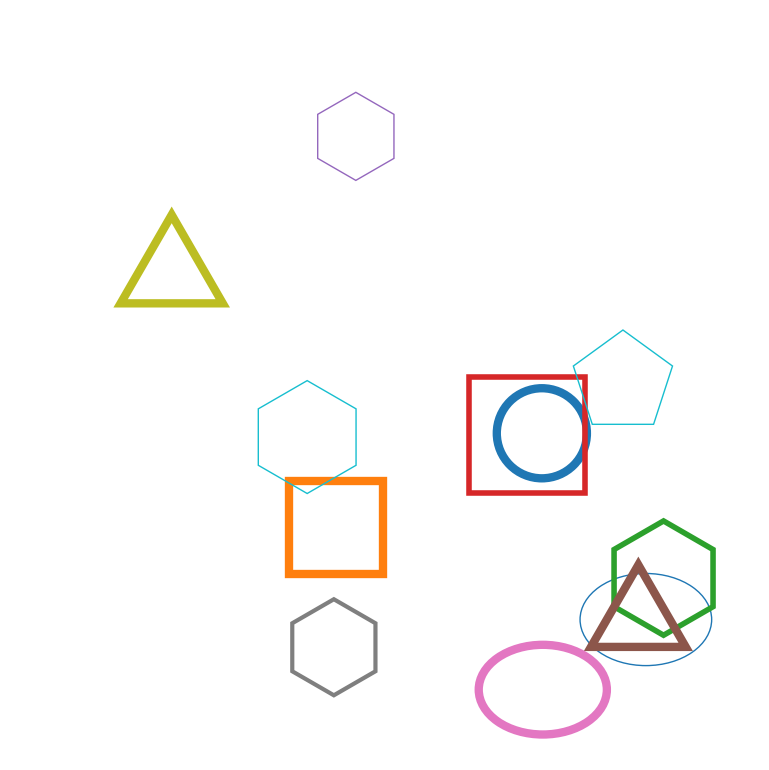[{"shape": "oval", "thickness": 0.5, "radius": 0.43, "center": [0.839, 0.195]}, {"shape": "circle", "thickness": 3, "radius": 0.29, "center": [0.704, 0.437]}, {"shape": "square", "thickness": 3, "radius": 0.3, "center": [0.437, 0.315]}, {"shape": "hexagon", "thickness": 2, "radius": 0.37, "center": [0.862, 0.249]}, {"shape": "square", "thickness": 2, "radius": 0.38, "center": [0.685, 0.435]}, {"shape": "hexagon", "thickness": 0.5, "radius": 0.29, "center": [0.462, 0.823]}, {"shape": "triangle", "thickness": 3, "radius": 0.35, "center": [0.829, 0.195]}, {"shape": "oval", "thickness": 3, "radius": 0.42, "center": [0.705, 0.104]}, {"shape": "hexagon", "thickness": 1.5, "radius": 0.31, "center": [0.434, 0.159]}, {"shape": "triangle", "thickness": 3, "radius": 0.38, "center": [0.223, 0.644]}, {"shape": "hexagon", "thickness": 0.5, "radius": 0.37, "center": [0.399, 0.432]}, {"shape": "pentagon", "thickness": 0.5, "radius": 0.34, "center": [0.809, 0.504]}]